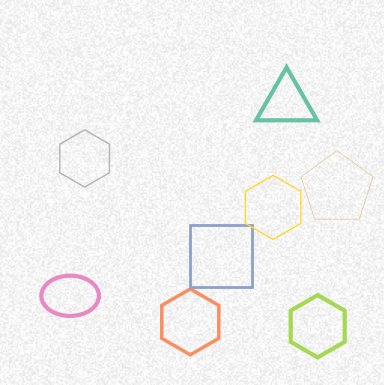[{"shape": "triangle", "thickness": 3, "radius": 0.46, "center": [0.744, 0.733]}, {"shape": "hexagon", "thickness": 2.5, "radius": 0.43, "center": [0.494, 0.164]}, {"shape": "square", "thickness": 2, "radius": 0.4, "center": [0.573, 0.334]}, {"shape": "oval", "thickness": 3, "radius": 0.37, "center": [0.182, 0.232]}, {"shape": "hexagon", "thickness": 3, "radius": 0.4, "center": [0.825, 0.153]}, {"shape": "hexagon", "thickness": 1, "radius": 0.42, "center": [0.709, 0.461]}, {"shape": "pentagon", "thickness": 0.5, "radius": 0.49, "center": [0.875, 0.51]}, {"shape": "hexagon", "thickness": 1, "radius": 0.37, "center": [0.22, 0.588]}]